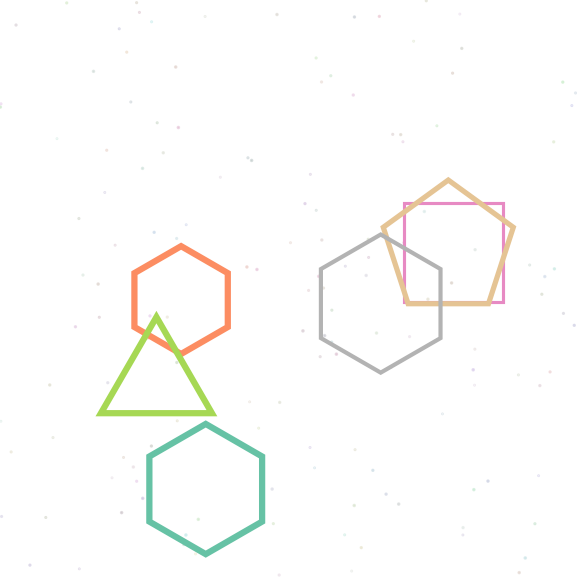[{"shape": "hexagon", "thickness": 3, "radius": 0.56, "center": [0.356, 0.152]}, {"shape": "hexagon", "thickness": 3, "radius": 0.47, "center": [0.314, 0.48]}, {"shape": "square", "thickness": 1.5, "radius": 0.43, "center": [0.785, 0.561]}, {"shape": "triangle", "thickness": 3, "radius": 0.55, "center": [0.271, 0.339]}, {"shape": "pentagon", "thickness": 2.5, "radius": 0.59, "center": [0.776, 0.569]}, {"shape": "hexagon", "thickness": 2, "radius": 0.6, "center": [0.659, 0.473]}]